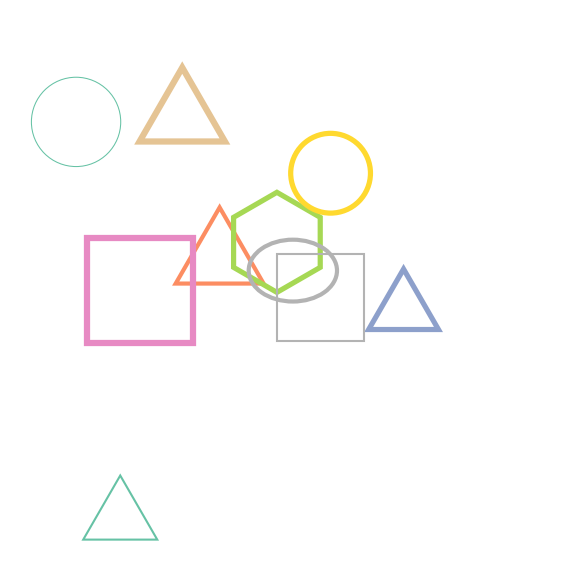[{"shape": "triangle", "thickness": 1, "radius": 0.37, "center": [0.208, 0.102]}, {"shape": "circle", "thickness": 0.5, "radius": 0.39, "center": [0.132, 0.788]}, {"shape": "triangle", "thickness": 2, "radius": 0.44, "center": [0.38, 0.552]}, {"shape": "triangle", "thickness": 2.5, "radius": 0.35, "center": [0.699, 0.463]}, {"shape": "square", "thickness": 3, "radius": 0.46, "center": [0.243, 0.496]}, {"shape": "hexagon", "thickness": 2.5, "radius": 0.43, "center": [0.479, 0.579]}, {"shape": "circle", "thickness": 2.5, "radius": 0.35, "center": [0.572, 0.699]}, {"shape": "triangle", "thickness": 3, "radius": 0.43, "center": [0.316, 0.797]}, {"shape": "oval", "thickness": 2, "radius": 0.38, "center": [0.507, 0.531]}, {"shape": "square", "thickness": 1, "radius": 0.38, "center": [0.555, 0.483]}]